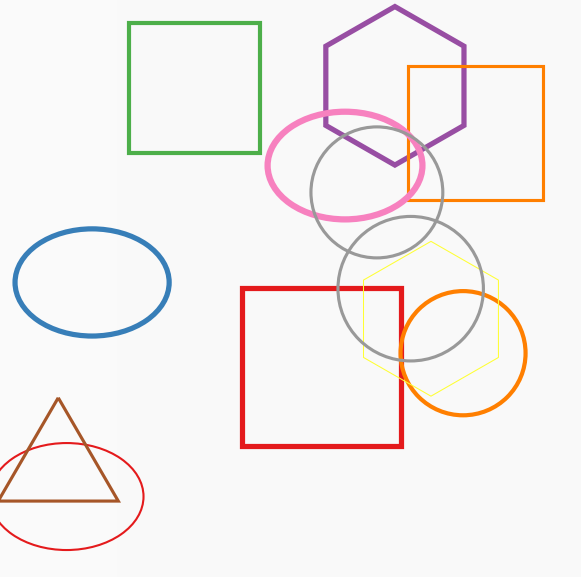[{"shape": "square", "thickness": 2.5, "radius": 0.68, "center": [0.553, 0.364]}, {"shape": "oval", "thickness": 1, "radius": 0.66, "center": [0.115, 0.139]}, {"shape": "oval", "thickness": 2.5, "radius": 0.66, "center": [0.158, 0.51]}, {"shape": "square", "thickness": 2, "radius": 0.56, "center": [0.335, 0.846]}, {"shape": "hexagon", "thickness": 2.5, "radius": 0.69, "center": [0.679, 0.851]}, {"shape": "square", "thickness": 1.5, "radius": 0.58, "center": [0.818, 0.769]}, {"shape": "circle", "thickness": 2, "radius": 0.54, "center": [0.797, 0.388]}, {"shape": "hexagon", "thickness": 0.5, "radius": 0.67, "center": [0.741, 0.447]}, {"shape": "triangle", "thickness": 1.5, "radius": 0.6, "center": [0.1, 0.191]}, {"shape": "oval", "thickness": 3, "radius": 0.67, "center": [0.594, 0.712]}, {"shape": "circle", "thickness": 1.5, "radius": 0.63, "center": [0.707, 0.499]}, {"shape": "circle", "thickness": 1.5, "radius": 0.57, "center": [0.648, 0.666]}]